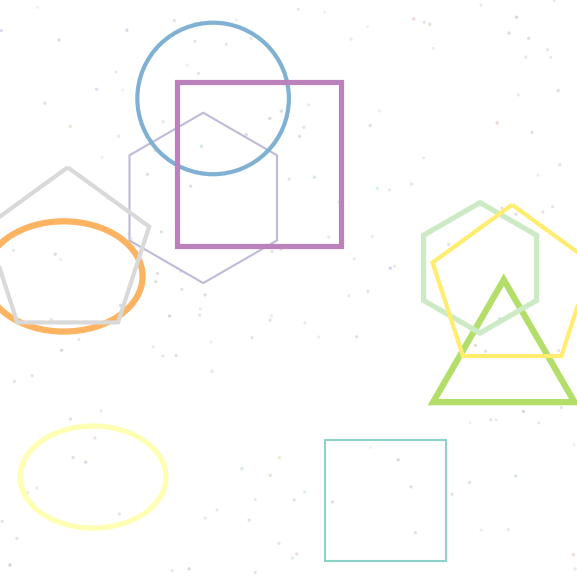[{"shape": "square", "thickness": 1, "radius": 0.52, "center": [0.667, 0.132]}, {"shape": "oval", "thickness": 2.5, "radius": 0.63, "center": [0.161, 0.173]}, {"shape": "hexagon", "thickness": 1, "radius": 0.74, "center": [0.352, 0.656]}, {"shape": "circle", "thickness": 2, "radius": 0.66, "center": [0.369, 0.829]}, {"shape": "oval", "thickness": 3, "radius": 0.68, "center": [0.11, 0.52]}, {"shape": "triangle", "thickness": 3, "radius": 0.71, "center": [0.872, 0.373]}, {"shape": "pentagon", "thickness": 2, "radius": 0.74, "center": [0.117, 0.561]}, {"shape": "square", "thickness": 2.5, "radius": 0.71, "center": [0.448, 0.715]}, {"shape": "hexagon", "thickness": 2.5, "radius": 0.56, "center": [0.831, 0.535]}, {"shape": "pentagon", "thickness": 2, "radius": 0.72, "center": [0.887, 0.5]}]